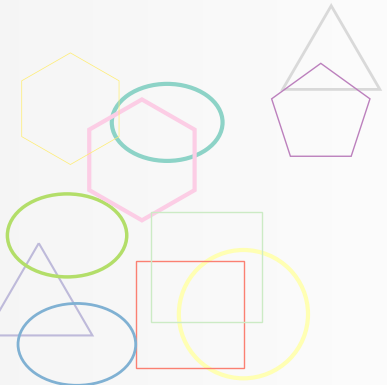[{"shape": "oval", "thickness": 3, "radius": 0.71, "center": [0.431, 0.682]}, {"shape": "circle", "thickness": 3, "radius": 0.83, "center": [0.628, 0.184]}, {"shape": "triangle", "thickness": 1.5, "radius": 0.8, "center": [0.1, 0.209]}, {"shape": "square", "thickness": 1, "radius": 0.7, "center": [0.489, 0.183]}, {"shape": "oval", "thickness": 2, "radius": 0.76, "center": [0.198, 0.106]}, {"shape": "oval", "thickness": 2.5, "radius": 0.77, "center": [0.173, 0.389]}, {"shape": "hexagon", "thickness": 3, "radius": 0.78, "center": [0.366, 0.585]}, {"shape": "triangle", "thickness": 2, "radius": 0.72, "center": [0.855, 0.84]}, {"shape": "pentagon", "thickness": 1, "radius": 0.67, "center": [0.828, 0.702]}, {"shape": "square", "thickness": 1, "radius": 0.71, "center": [0.533, 0.307]}, {"shape": "hexagon", "thickness": 0.5, "radius": 0.72, "center": [0.182, 0.718]}]